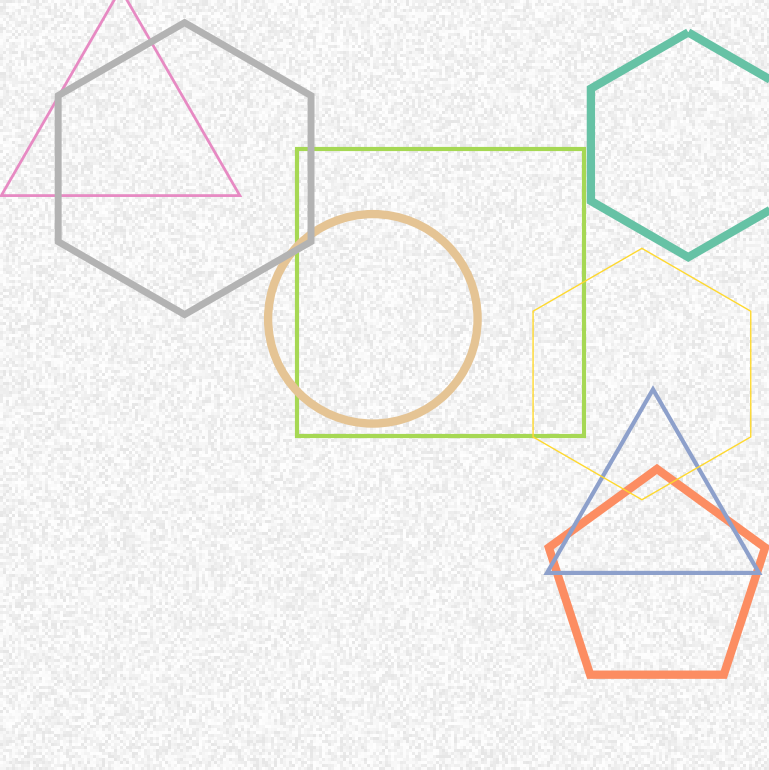[{"shape": "hexagon", "thickness": 3, "radius": 0.73, "center": [0.894, 0.812]}, {"shape": "pentagon", "thickness": 3, "radius": 0.74, "center": [0.853, 0.243]}, {"shape": "triangle", "thickness": 1.5, "radius": 0.79, "center": [0.848, 0.335]}, {"shape": "triangle", "thickness": 1, "radius": 0.89, "center": [0.157, 0.835]}, {"shape": "square", "thickness": 1.5, "radius": 0.93, "center": [0.572, 0.621]}, {"shape": "hexagon", "thickness": 0.5, "radius": 0.82, "center": [0.834, 0.514]}, {"shape": "circle", "thickness": 3, "radius": 0.68, "center": [0.484, 0.586]}, {"shape": "hexagon", "thickness": 2.5, "radius": 0.95, "center": [0.24, 0.781]}]